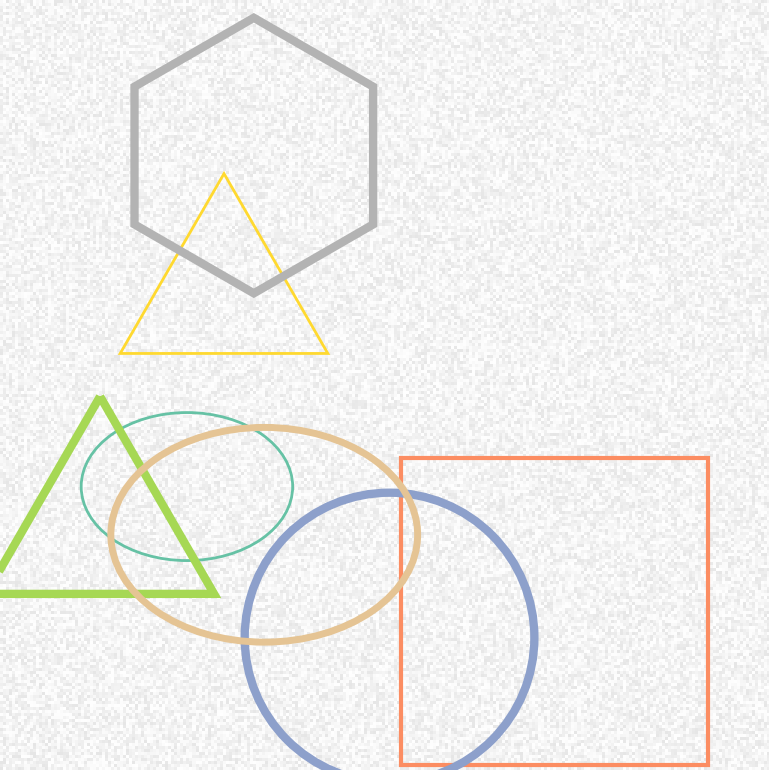[{"shape": "oval", "thickness": 1, "radius": 0.69, "center": [0.243, 0.368]}, {"shape": "square", "thickness": 1.5, "radius": 1.0, "center": [0.72, 0.206]}, {"shape": "circle", "thickness": 3, "radius": 0.94, "center": [0.506, 0.172]}, {"shape": "triangle", "thickness": 3, "radius": 0.85, "center": [0.13, 0.314]}, {"shape": "triangle", "thickness": 1, "radius": 0.78, "center": [0.291, 0.619]}, {"shape": "oval", "thickness": 2.5, "radius": 1.0, "center": [0.343, 0.305]}, {"shape": "hexagon", "thickness": 3, "radius": 0.89, "center": [0.33, 0.798]}]